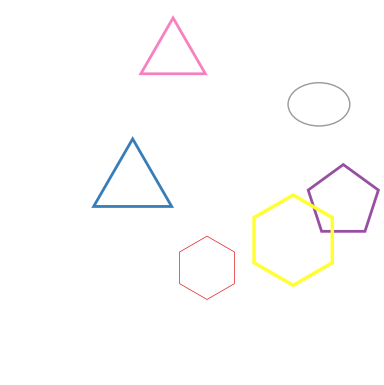[{"shape": "hexagon", "thickness": 0.5, "radius": 0.41, "center": [0.538, 0.304]}, {"shape": "triangle", "thickness": 2, "radius": 0.59, "center": [0.345, 0.522]}, {"shape": "pentagon", "thickness": 2, "radius": 0.48, "center": [0.892, 0.477]}, {"shape": "hexagon", "thickness": 2.5, "radius": 0.59, "center": [0.761, 0.376]}, {"shape": "triangle", "thickness": 2, "radius": 0.48, "center": [0.45, 0.857]}, {"shape": "oval", "thickness": 1, "radius": 0.4, "center": [0.828, 0.729]}]